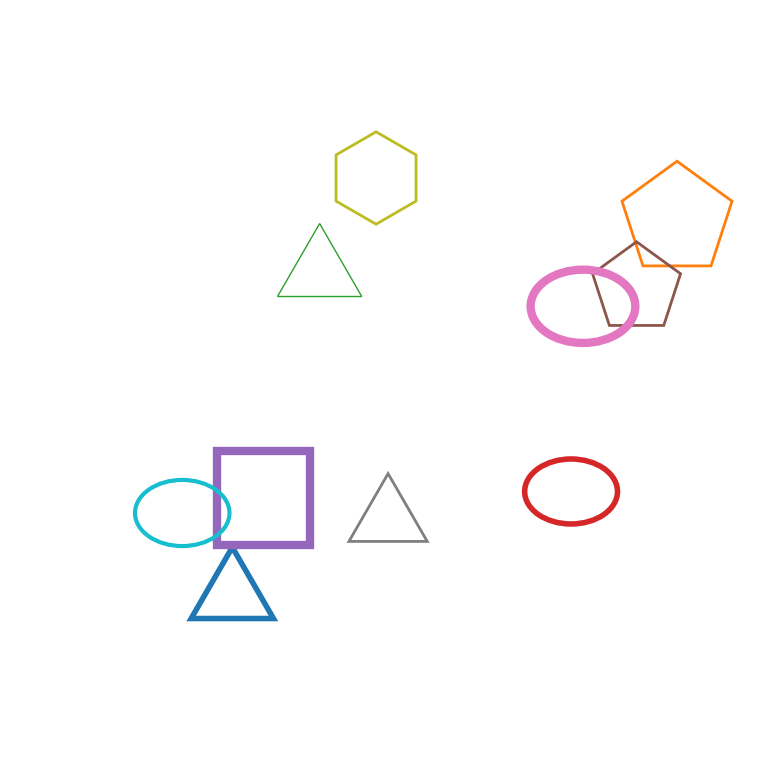[{"shape": "triangle", "thickness": 2, "radius": 0.31, "center": [0.302, 0.228]}, {"shape": "pentagon", "thickness": 1, "radius": 0.38, "center": [0.879, 0.715]}, {"shape": "triangle", "thickness": 0.5, "radius": 0.32, "center": [0.415, 0.647]}, {"shape": "oval", "thickness": 2, "radius": 0.3, "center": [0.742, 0.362]}, {"shape": "square", "thickness": 3, "radius": 0.3, "center": [0.342, 0.354]}, {"shape": "pentagon", "thickness": 1, "radius": 0.3, "center": [0.827, 0.626]}, {"shape": "oval", "thickness": 3, "radius": 0.34, "center": [0.757, 0.602]}, {"shape": "triangle", "thickness": 1, "radius": 0.29, "center": [0.504, 0.326]}, {"shape": "hexagon", "thickness": 1, "radius": 0.3, "center": [0.488, 0.769]}, {"shape": "oval", "thickness": 1.5, "radius": 0.31, "center": [0.237, 0.334]}]